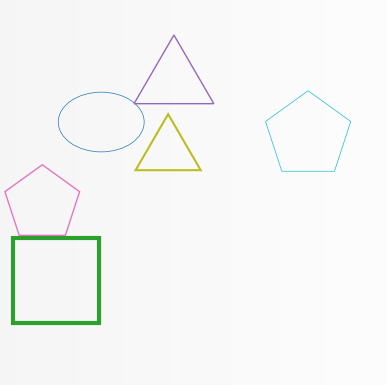[{"shape": "oval", "thickness": 0.5, "radius": 0.55, "center": [0.261, 0.683]}, {"shape": "square", "thickness": 3, "radius": 0.55, "center": [0.145, 0.271]}, {"shape": "triangle", "thickness": 1, "radius": 0.59, "center": [0.449, 0.79]}, {"shape": "pentagon", "thickness": 1, "radius": 0.51, "center": [0.109, 0.471]}, {"shape": "triangle", "thickness": 1.5, "radius": 0.49, "center": [0.434, 0.606]}, {"shape": "pentagon", "thickness": 0.5, "radius": 0.58, "center": [0.795, 0.649]}]